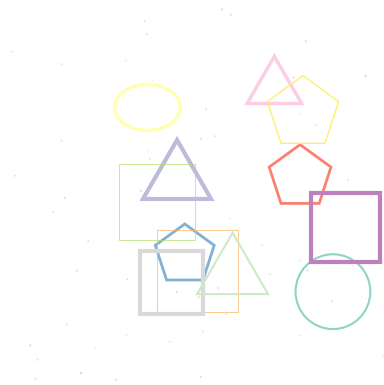[{"shape": "circle", "thickness": 1.5, "radius": 0.49, "center": [0.865, 0.242]}, {"shape": "oval", "thickness": 2.5, "radius": 0.43, "center": [0.383, 0.721]}, {"shape": "triangle", "thickness": 3, "radius": 0.51, "center": [0.46, 0.534]}, {"shape": "pentagon", "thickness": 2, "radius": 0.42, "center": [0.779, 0.54]}, {"shape": "pentagon", "thickness": 2, "radius": 0.4, "center": [0.48, 0.338]}, {"shape": "square", "thickness": 0.5, "radius": 0.53, "center": [0.513, 0.296]}, {"shape": "square", "thickness": 0.5, "radius": 0.49, "center": [0.409, 0.474]}, {"shape": "triangle", "thickness": 2.5, "radius": 0.41, "center": [0.713, 0.772]}, {"shape": "square", "thickness": 3, "radius": 0.41, "center": [0.445, 0.267]}, {"shape": "square", "thickness": 3, "radius": 0.45, "center": [0.898, 0.41]}, {"shape": "triangle", "thickness": 1.5, "radius": 0.53, "center": [0.604, 0.289]}, {"shape": "pentagon", "thickness": 1, "radius": 0.49, "center": [0.787, 0.706]}]